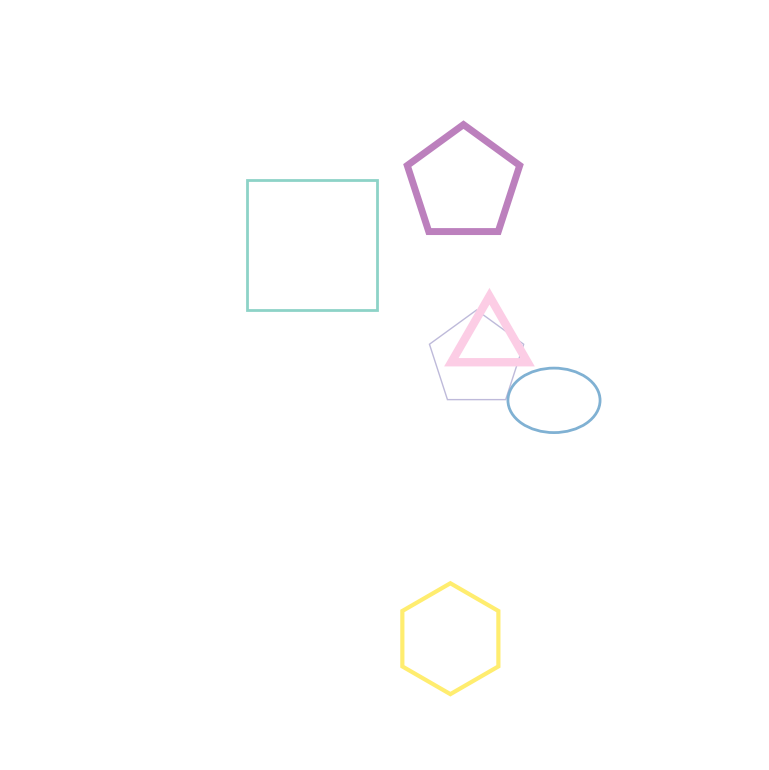[{"shape": "square", "thickness": 1, "radius": 0.42, "center": [0.405, 0.682]}, {"shape": "pentagon", "thickness": 0.5, "radius": 0.32, "center": [0.619, 0.533]}, {"shape": "oval", "thickness": 1, "radius": 0.3, "center": [0.719, 0.48]}, {"shape": "triangle", "thickness": 3, "radius": 0.29, "center": [0.636, 0.558]}, {"shape": "pentagon", "thickness": 2.5, "radius": 0.38, "center": [0.602, 0.761]}, {"shape": "hexagon", "thickness": 1.5, "radius": 0.36, "center": [0.585, 0.171]}]